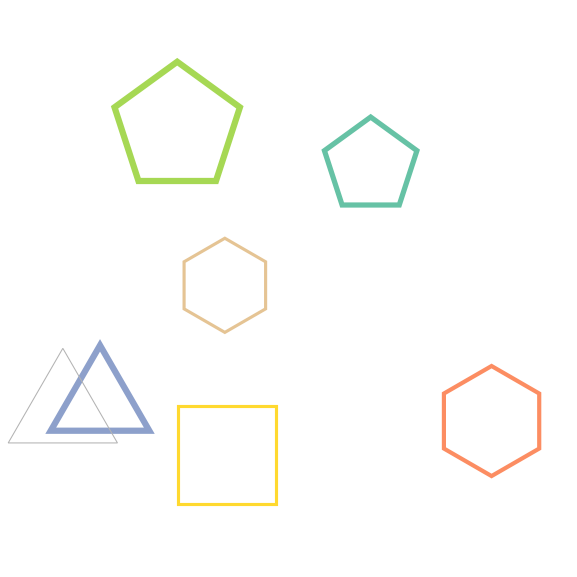[{"shape": "pentagon", "thickness": 2.5, "radius": 0.42, "center": [0.642, 0.712]}, {"shape": "hexagon", "thickness": 2, "radius": 0.48, "center": [0.851, 0.27]}, {"shape": "triangle", "thickness": 3, "radius": 0.49, "center": [0.173, 0.303]}, {"shape": "pentagon", "thickness": 3, "radius": 0.57, "center": [0.307, 0.778]}, {"shape": "square", "thickness": 1.5, "radius": 0.42, "center": [0.393, 0.212]}, {"shape": "hexagon", "thickness": 1.5, "radius": 0.41, "center": [0.389, 0.505]}, {"shape": "triangle", "thickness": 0.5, "radius": 0.55, "center": [0.109, 0.287]}]